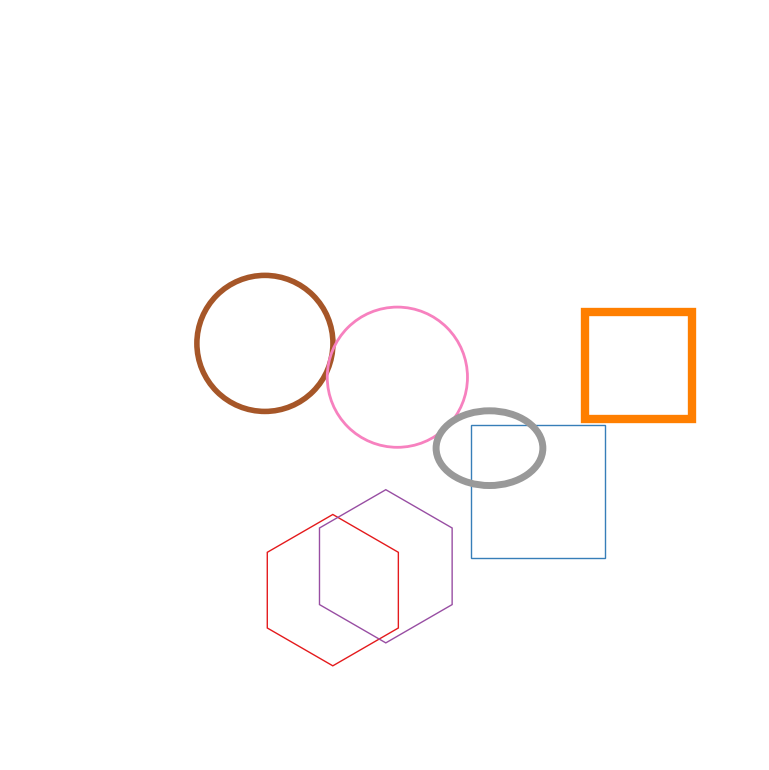[{"shape": "hexagon", "thickness": 0.5, "radius": 0.49, "center": [0.432, 0.234]}, {"shape": "square", "thickness": 0.5, "radius": 0.43, "center": [0.698, 0.362]}, {"shape": "hexagon", "thickness": 0.5, "radius": 0.5, "center": [0.501, 0.265]}, {"shape": "square", "thickness": 3, "radius": 0.35, "center": [0.829, 0.525]}, {"shape": "circle", "thickness": 2, "radius": 0.44, "center": [0.344, 0.554]}, {"shape": "circle", "thickness": 1, "radius": 0.46, "center": [0.516, 0.51]}, {"shape": "oval", "thickness": 2.5, "radius": 0.35, "center": [0.636, 0.418]}]